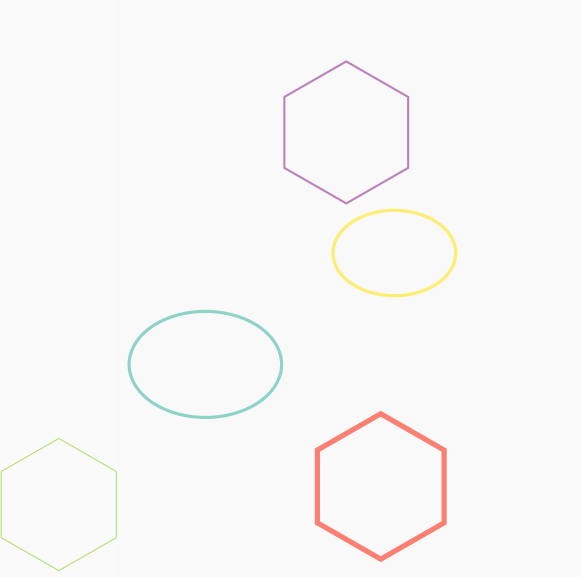[{"shape": "oval", "thickness": 1.5, "radius": 0.66, "center": [0.353, 0.368]}, {"shape": "hexagon", "thickness": 2.5, "radius": 0.63, "center": [0.655, 0.157]}, {"shape": "hexagon", "thickness": 0.5, "radius": 0.57, "center": [0.101, 0.125]}, {"shape": "hexagon", "thickness": 1, "radius": 0.61, "center": [0.596, 0.77]}, {"shape": "oval", "thickness": 1.5, "radius": 0.53, "center": [0.678, 0.561]}]